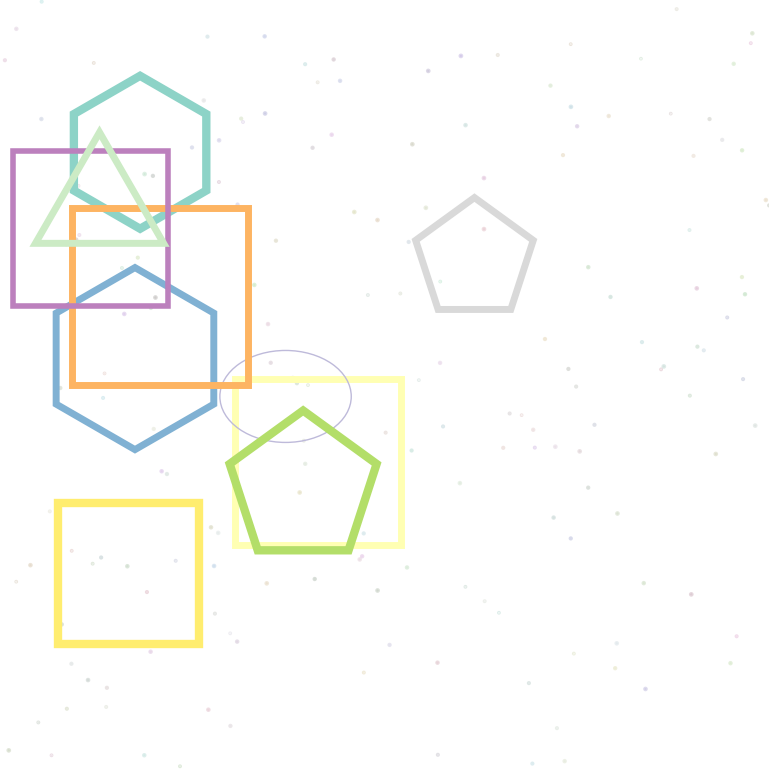[{"shape": "hexagon", "thickness": 3, "radius": 0.5, "center": [0.182, 0.802]}, {"shape": "square", "thickness": 2.5, "radius": 0.54, "center": [0.413, 0.4]}, {"shape": "oval", "thickness": 0.5, "radius": 0.43, "center": [0.371, 0.485]}, {"shape": "hexagon", "thickness": 2.5, "radius": 0.59, "center": [0.175, 0.534]}, {"shape": "square", "thickness": 2.5, "radius": 0.57, "center": [0.208, 0.615]}, {"shape": "pentagon", "thickness": 3, "radius": 0.5, "center": [0.394, 0.366]}, {"shape": "pentagon", "thickness": 2.5, "radius": 0.4, "center": [0.616, 0.663]}, {"shape": "square", "thickness": 2, "radius": 0.5, "center": [0.118, 0.704]}, {"shape": "triangle", "thickness": 2.5, "radius": 0.48, "center": [0.129, 0.732]}, {"shape": "square", "thickness": 3, "radius": 0.46, "center": [0.167, 0.255]}]